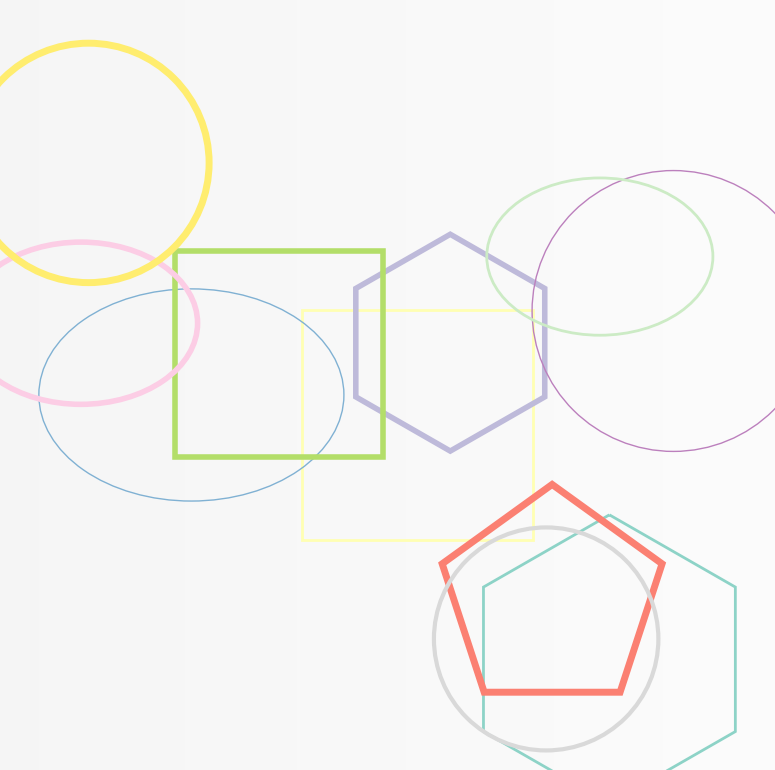[{"shape": "hexagon", "thickness": 1, "radius": 0.94, "center": [0.786, 0.144]}, {"shape": "square", "thickness": 1, "radius": 0.75, "center": [0.539, 0.448]}, {"shape": "hexagon", "thickness": 2, "radius": 0.7, "center": [0.581, 0.555]}, {"shape": "pentagon", "thickness": 2.5, "radius": 0.75, "center": [0.712, 0.222]}, {"shape": "oval", "thickness": 0.5, "radius": 0.98, "center": [0.247, 0.487]}, {"shape": "square", "thickness": 2, "radius": 0.67, "center": [0.36, 0.54]}, {"shape": "oval", "thickness": 2, "radius": 0.75, "center": [0.104, 0.58]}, {"shape": "circle", "thickness": 1.5, "radius": 0.72, "center": [0.705, 0.17]}, {"shape": "circle", "thickness": 0.5, "radius": 0.91, "center": [0.869, 0.596]}, {"shape": "oval", "thickness": 1, "radius": 0.73, "center": [0.774, 0.667]}, {"shape": "circle", "thickness": 2.5, "radius": 0.78, "center": [0.114, 0.788]}]